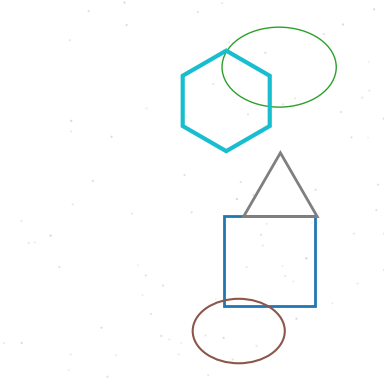[{"shape": "square", "thickness": 2, "radius": 0.59, "center": [0.699, 0.322]}, {"shape": "oval", "thickness": 1, "radius": 0.74, "center": [0.725, 0.826]}, {"shape": "oval", "thickness": 1.5, "radius": 0.6, "center": [0.62, 0.14]}, {"shape": "triangle", "thickness": 2, "radius": 0.55, "center": [0.728, 0.493]}, {"shape": "hexagon", "thickness": 3, "radius": 0.65, "center": [0.588, 0.738]}]